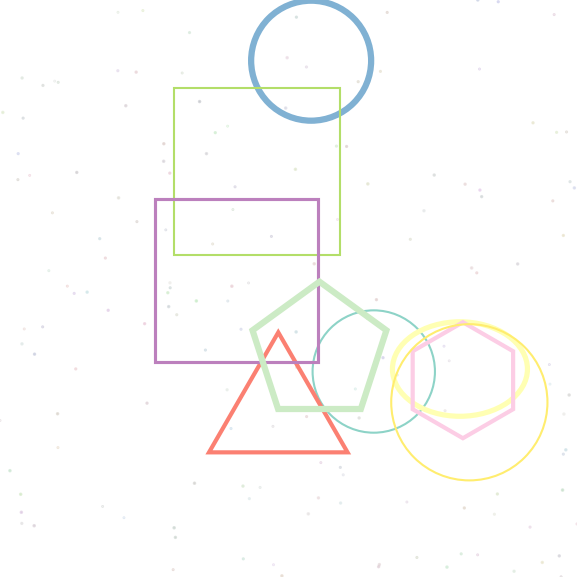[{"shape": "circle", "thickness": 1, "radius": 0.53, "center": [0.647, 0.356]}, {"shape": "oval", "thickness": 2.5, "radius": 0.58, "center": [0.796, 0.36]}, {"shape": "triangle", "thickness": 2, "radius": 0.69, "center": [0.482, 0.285]}, {"shape": "circle", "thickness": 3, "radius": 0.52, "center": [0.539, 0.894]}, {"shape": "square", "thickness": 1, "radius": 0.72, "center": [0.445, 0.703]}, {"shape": "hexagon", "thickness": 2, "radius": 0.5, "center": [0.802, 0.341]}, {"shape": "square", "thickness": 1.5, "radius": 0.71, "center": [0.409, 0.514]}, {"shape": "pentagon", "thickness": 3, "radius": 0.61, "center": [0.553, 0.389]}, {"shape": "circle", "thickness": 1, "radius": 0.68, "center": [0.813, 0.303]}]